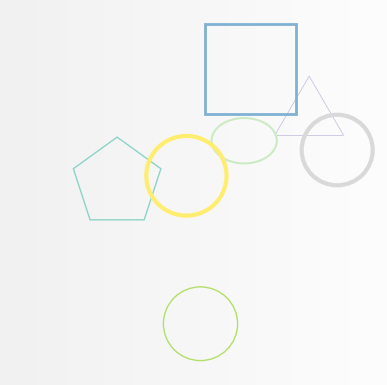[{"shape": "pentagon", "thickness": 1, "radius": 0.59, "center": [0.302, 0.525]}, {"shape": "triangle", "thickness": 0.5, "radius": 0.51, "center": [0.798, 0.7]}, {"shape": "square", "thickness": 2, "radius": 0.59, "center": [0.647, 0.821]}, {"shape": "circle", "thickness": 1, "radius": 0.48, "center": [0.517, 0.159]}, {"shape": "circle", "thickness": 3, "radius": 0.46, "center": [0.87, 0.61]}, {"shape": "oval", "thickness": 1.5, "radius": 0.42, "center": [0.63, 0.634]}, {"shape": "circle", "thickness": 3, "radius": 0.52, "center": [0.481, 0.543]}]